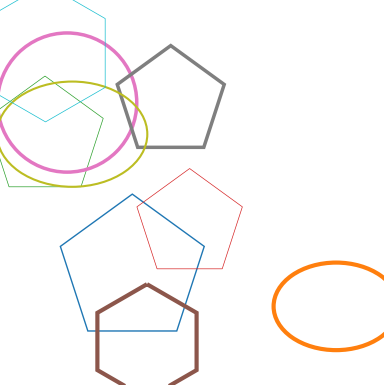[{"shape": "pentagon", "thickness": 1, "radius": 0.98, "center": [0.344, 0.299]}, {"shape": "oval", "thickness": 3, "radius": 0.81, "center": [0.873, 0.204]}, {"shape": "pentagon", "thickness": 0.5, "radius": 0.8, "center": [0.117, 0.643]}, {"shape": "pentagon", "thickness": 0.5, "radius": 0.72, "center": [0.493, 0.418]}, {"shape": "hexagon", "thickness": 3, "radius": 0.74, "center": [0.382, 0.113]}, {"shape": "circle", "thickness": 2.5, "radius": 0.9, "center": [0.174, 0.734]}, {"shape": "pentagon", "thickness": 2.5, "radius": 0.73, "center": [0.443, 0.735]}, {"shape": "oval", "thickness": 1.5, "radius": 0.98, "center": [0.187, 0.651]}, {"shape": "hexagon", "thickness": 0.5, "radius": 0.89, "center": [0.118, 0.862]}]